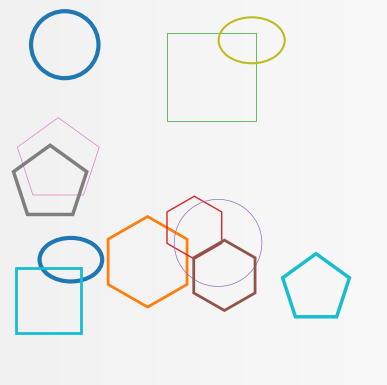[{"shape": "circle", "thickness": 3, "radius": 0.43, "center": [0.167, 0.884]}, {"shape": "oval", "thickness": 3, "radius": 0.4, "center": [0.183, 0.325]}, {"shape": "hexagon", "thickness": 2, "radius": 0.59, "center": [0.381, 0.32]}, {"shape": "square", "thickness": 0.5, "radius": 0.57, "center": [0.546, 0.8]}, {"shape": "hexagon", "thickness": 1, "radius": 0.41, "center": [0.502, 0.409]}, {"shape": "circle", "thickness": 0.5, "radius": 0.57, "center": [0.563, 0.369]}, {"shape": "hexagon", "thickness": 2, "radius": 0.46, "center": [0.579, 0.285]}, {"shape": "pentagon", "thickness": 0.5, "radius": 0.56, "center": [0.15, 0.583]}, {"shape": "pentagon", "thickness": 2.5, "radius": 0.5, "center": [0.129, 0.523]}, {"shape": "oval", "thickness": 1.5, "radius": 0.43, "center": [0.65, 0.895]}, {"shape": "square", "thickness": 2, "radius": 0.42, "center": [0.126, 0.22]}, {"shape": "pentagon", "thickness": 2.5, "radius": 0.45, "center": [0.816, 0.25]}]